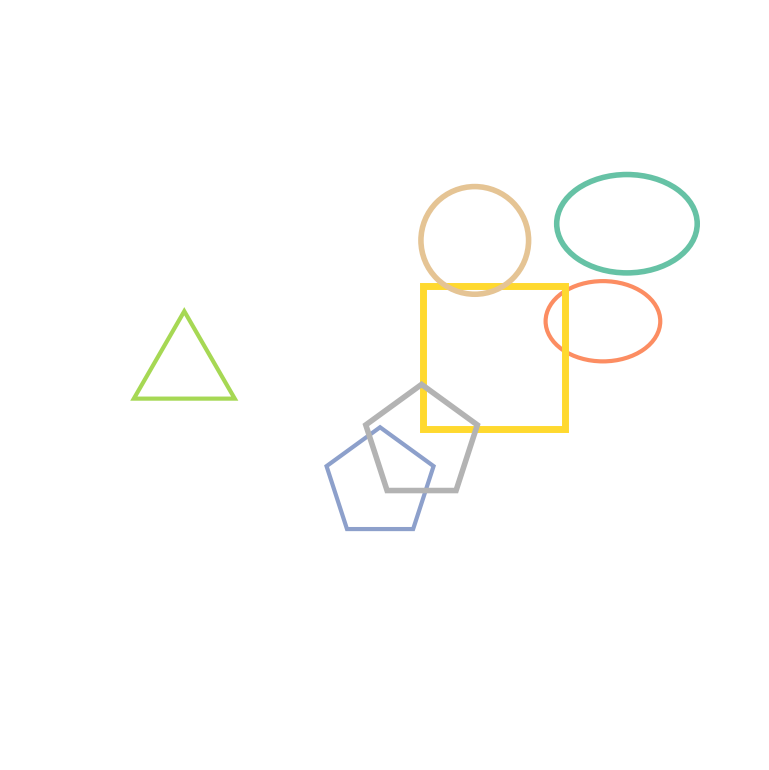[{"shape": "oval", "thickness": 2, "radius": 0.46, "center": [0.814, 0.709]}, {"shape": "oval", "thickness": 1.5, "radius": 0.37, "center": [0.783, 0.583]}, {"shape": "pentagon", "thickness": 1.5, "radius": 0.37, "center": [0.494, 0.372]}, {"shape": "triangle", "thickness": 1.5, "radius": 0.38, "center": [0.239, 0.52]}, {"shape": "square", "thickness": 2.5, "radius": 0.46, "center": [0.642, 0.536]}, {"shape": "circle", "thickness": 2, "radius": 0.35, "center": [0.617, 0.688]}, {"shape": "pentagon", "thickness": 2, "radius": 0.38, "center": [0.547, 0.425]}]